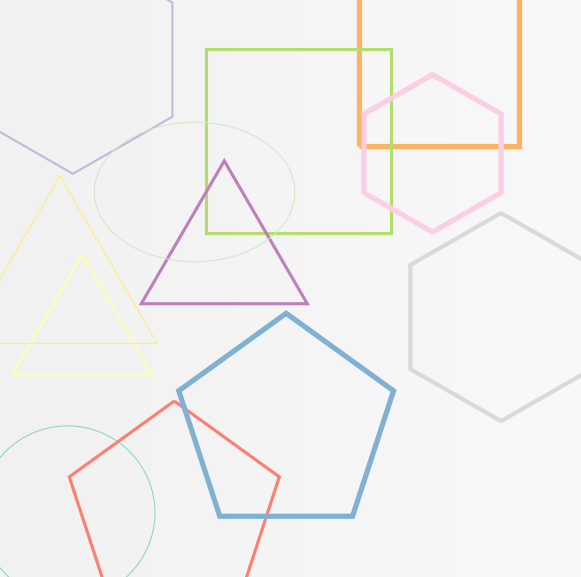[{"shape": "circle", "thickness": 0.5, "radius": 0.75, "center": [0.116, 0.111]}, {"shape": "triangle", "thickness": 1, "radius": 0.69, "center": [0.141, 0.42]}, {"shape": "hexagon", "thickness": 1, "radius": 0.99, "center": [0.125, 0.896]}, {"shape": "pentagon", "thickness": 1.5, "radius": 0.95, "center": [0.3, 0.115]}, {"shape": "pentagon", "thickness": 2.5, "radius": 0.97, "center": [0.492, 0.262]}, {"shape": "square", "thickness": 2.5, "radius": 0.69, "center": [0.755, 0.883]}, {"shape": "square", "thickness": 1.5, "radius": 0.8, "center": [0.514, 0.755]}, {"shape": "hexagon", "thickness": 2.5, "radius": 0.68, "center": [0.744, 0.734]}, {"shape": "hexagon", "thickness": 2, "radius": 0.9, "center": [0.862, 0.45]}, {"shape": "triangle", "thickness": 1.5, "radius": 0.82, "center": [0.386, 0.556]}, {"shape": "oval", "thickness": 0.5, "radius": 0.86, "center": [0.335, 0.667]}, {"shape": "triangle", "thickness": 0.5, "radius": 0.97, "center": [0.103, 0.501]}]